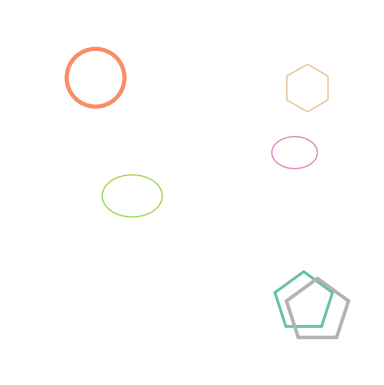[{"shape": "pentagon", "thickness": 2, "radius": 0.39, "center": [0.789, 0.216]}, {"shape": "circle", "thickness": 3, "radius": 0.38, "center": [0.248, 0.798]}, {"shape": "oval", "thickness": 1, "radius": 0.3, "center": [0.765, 0.604]}, {"shape": "oval", "thickness": 1, "radius": 0.39, "center": [0.343, 0.491]}, {"shape": "hexagon", "thickness": 1, "radius": 0.31, "center": [0.799, 0.771]}, {"shape": "pentagon", "thickness": 2.5, "radius": 0.42, "center": [0.825, 0.192]}]